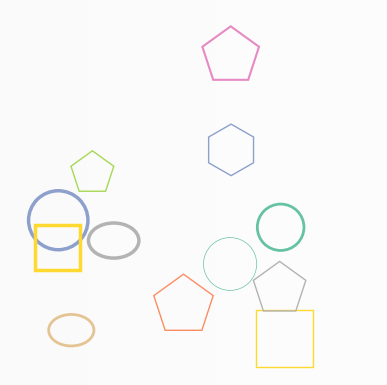[{"shape": "circle", "thickness": 2, "radius": 0.3, "center": [0.724, 0.41]}, {"shape": "circle", "thickness": 0.5, "radius": 0.34, "center": [0.594, 0.314]}, {"shape": "pentagon", "thickness": 1, "radius": 0.4, "center": [0.474, 0.207]}, {"shape": "circle", "thickness": 2.5, "radius": 0.38, "center": [0.15, 0.428]}, {"shape": "hexagon", "thickness": 1, "radius": 0.33, "center": [0.596, 0.611]}, {"shape": "pentagon", "thickness": 1.5, "radius": 0.38, "center": [0.595, 0.855]}, {"shape": "pentagon", "thickness": 1, "radius": 0.29, "center": [0.238, 0.55]}, {"shape": "square", "thickness": 2.5, "radius": 0.29, "center": [0.148, 0.357]}, {"shape": "square", "thickness": 1, "radius": 0.37, "center": [0.735, 0.121]}, {"shape": "oval", "thickness": 2, "radius": 0.29, "center": [0.184, 0.142]}, {"shape": "pentagon", "thickness": 1, "radius": 0.36, "center": [0.722, 0.25]}, {"shape": "oval", "thickness": 2.5, "radius": 0.33, "center": [0.293, 0.375]}]